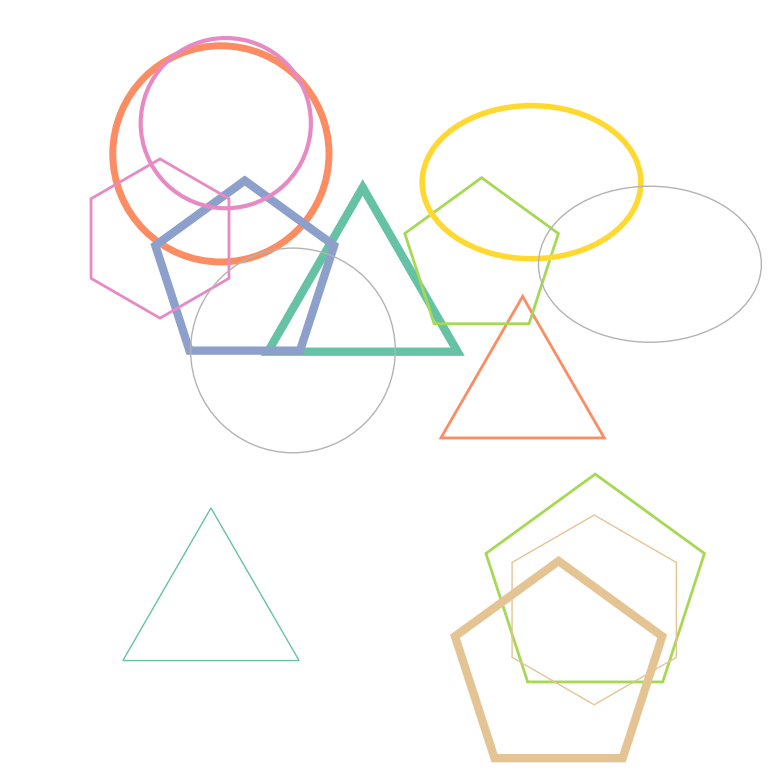[{"shape": "triangle", "thickness": 0.5, "radius": 0.66, "center": [0.274, 0.208]}, {"shape": "triangle", "thickness": 3, "radius": 0.71, "center": [0.471, 0.614]}, {"shape": "triangle", "thickness": 1, "radius": 0.61, "center": [0.679, 0.492]}, {"shape": "circle", "thickness": 2.5, "radius": 0.7, "center": [0.287, 0.8]}, {"shape": "pentagon", "thickness": 3, "radius": 0.61, "center": [0.318, 0.643]}, {"shape": "circle", "thickness": 1.5, "radius": 0.55, "center": [0.293, 0.84]}, {"shape": "hexagon", "thickness": 1, "radius": 0.52, "center": [0.208, 0.69]}, {"shape": "pentagon", "thickness": 1, "radius": 0.52, "center": [0.625, 0.664]}, {"shape": "pentagon", "thickness": 1, "radius": 0.75, "center": [0.773, 0.235]}, {"shape": "oval", "thickness": 2, "radius": 0.71, "center": [0.69, 0.763]}, {"shape": "pentagon", "thickness": 3, "radius": 0.71, "center": [0.725, 0.13]}, {"shape": "hexagon", "thickness": 0.5, "radius": 0.62, "center": [0.772, 0.208]}, {"shape": "oval", "thickness": 0.5, "radius": 0.72, "center": [0.844, 0.657]}, {"shape": "circle", "thickness": 0.5, "radius": 0.66, "center": [0.38, 0.545]}]